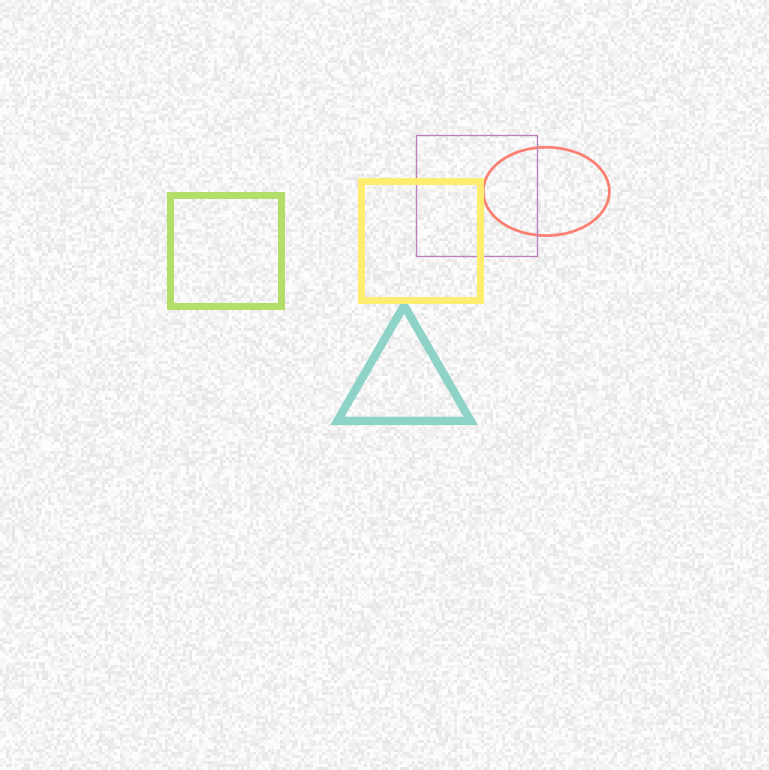[{"shape": "triangle", "thickness": 3, "radius": 0.5, "center": [0.525, 0.503]}, {"shape": "oval", "thickness": 1, "radius": 0.41, "center": [0.709, 0.751]}, {"shape": "square", "thickness": 2.5, "radius": 0.36, "center": [0.293, 0.675]}, {"shape": "square", "thickness": 0.5, "radius": 0.39, "center": [0.619, 0.747]}, {"shape": "square", "thickness": 2.5, "radius": 0.39, "center": [0.546, 0.688]}]